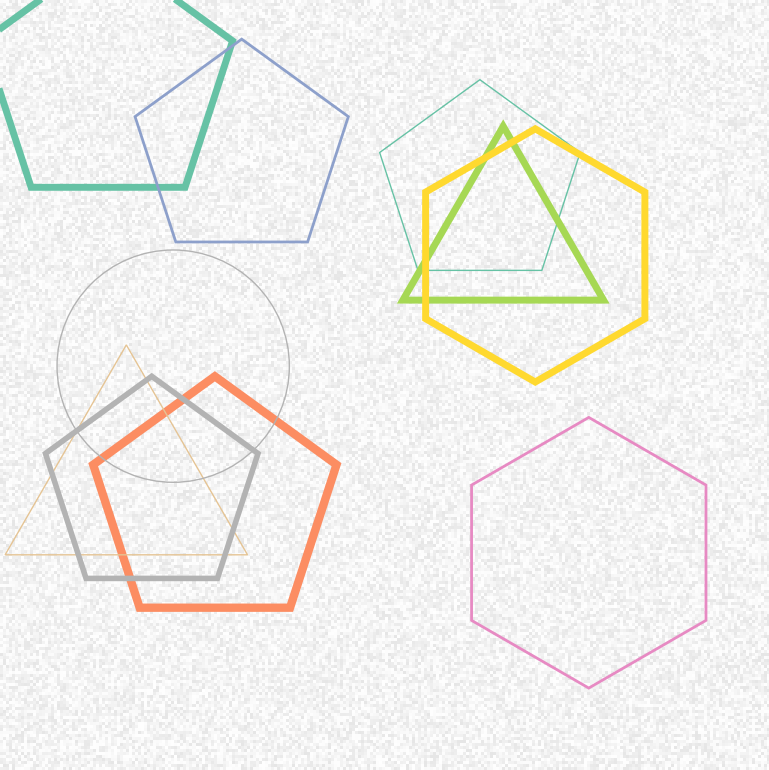[{"shape": "pentagon", "thickness": 2.5, "radius": 0.85, "center": [0.14, 0.894]}, {"shape": "pentagon", "thickness": 0.5, "radius": 0.68, "center": [0.623, 0.76]}, {"shape": "pentagon", "thickness": 3, "radius": 0.83, "center": [0.279, 0.345]}, {"shape": "pentagon", "thickness": 1, "radius": 0.73, "center": [0.314, 0.804]}, {"shape": "hexagon", "thickness": 1, "radius": 0.88, "center": [0.765, 0.282]}, {"shape": "triangle", "thickness": 2.5, "radius": 0.75, "center": [0.654, 0.685]}, {"shape": "hexagon", "thickness": 2.5, "radius": 0.82, "center": [0.695, 0.668]}, {"shape": "triangle", "thickness": 0.5, "radius": 0.91, "center": [0.164, 0.37]}, {"shape": "pentagon", "thickness": 2, "radius": 0.73, "center": [0.197, 0.366]}, {"shape": "circle", "thickness": 0.5, "radius": 0.75, "center": [0.225, 0.524]}]